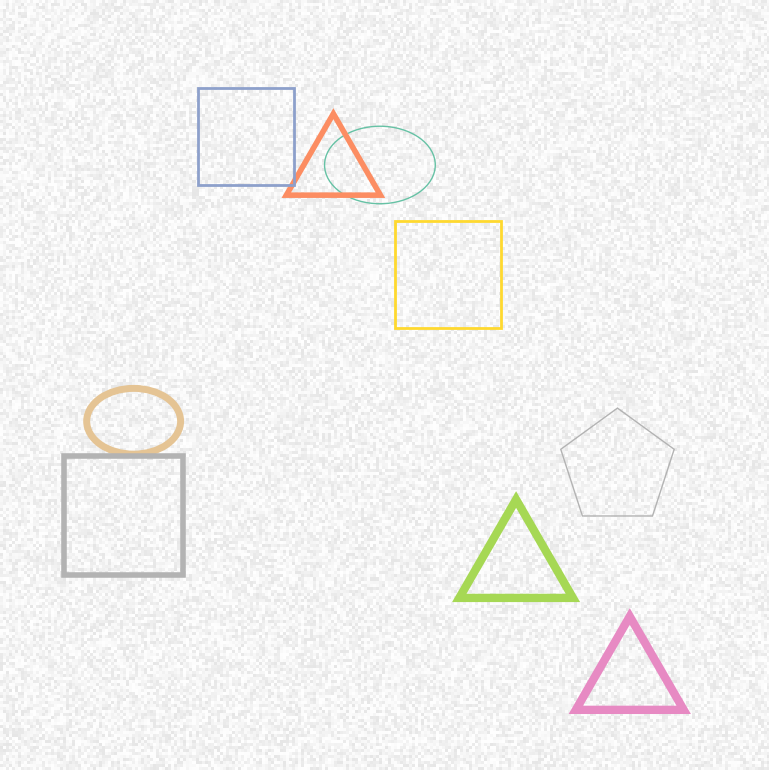[{"shape": "oval", "thickness": 0.5, "radius": 0.36, "center": [0.493, 0.786]}, {"shape": "triangle", "thickness": 2, "radius": 0.35, "center": [0.433, 0.782]}, {"shape": "square", "thickness": 1, "radius": 0.31, "center": [0.32, 0.823]}, {"shape": "triangle", "thickness": 3, "radius": 0.4, "center": [0.818, 0.119]}, {"shape": "triangle", "thickness": 3, "radius": 0.43, "center": [0.67, 0.266]}, {"shape": "square", "thickness": 1, "radius": 0.35, "center": [0.582, 0.643]}, {"shape": "oval", "thickness": 2.5, "radius": 0.3, "center": [0.174, 0.453]}, {"shape": "pentagon", "thickness": 0.5, "radius": 0.39, "center": [0.802, 0.393]}, {"shape": "square", "thickness": 2, "radius": 0.39, "center": [0.16, 0.331]}]